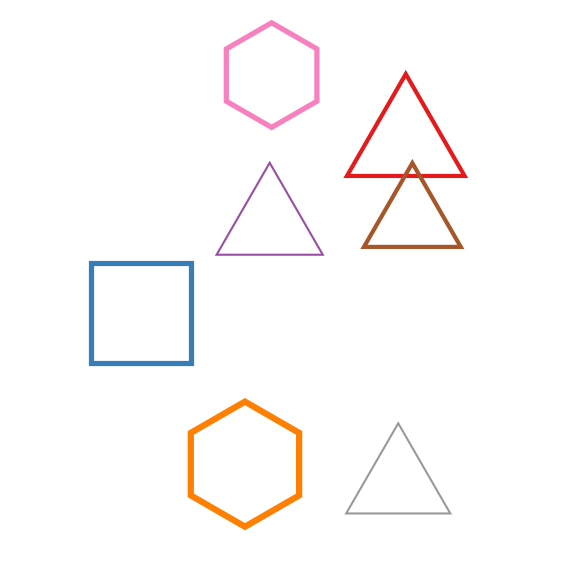[{"shape": "triangle", "thickness": 2, "radius": 0.59, "center": [0.703, 0.753]}, {"shape": "square", "thickness": 2.5, "radius": 0.43, "center": [0.245, 0.458]}, {"shape": "triangle", "thickness": 1, "radius": 0.53, "center": [0.467, 0.611]}, {"shape": "hexagon", "thickness": 3, "radius": 0.54, "center": [0.424, 0.195]}, {"shape": "triangle", "thickness": 2, "radius": 0.48, "center": [0.714, 0.62]}, {"shape": "hexagon", "thickness": 2.5, "radius": 0.45, "center": [0.47, 0.869]}, {"shape": "triangle", "thickness": 1, "radius": 0.52, "center": [0.69, 0.162]}]